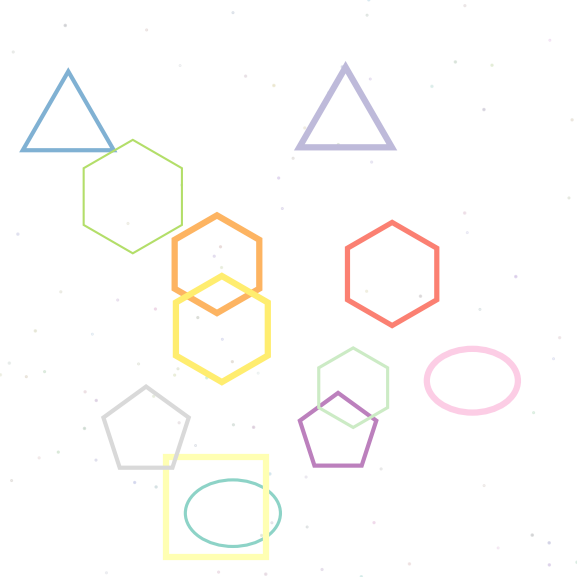[{"shape": "oval", "thickness": 1.5, "radius": 0.41, "center": [0.403, 0.111]}, {"shape": "square", "thickness": 3, "radius": 0.44, "center": [0.374, 0.121]}, {"shape": "triangle", "thickness": 3, "radius": 0.46, "center": [0.598, 0.79]}, {"shape": "hexagon", "thickness": 2.5, "radius": 0.45, "center": [0.679, 0.525]}, {"shape": "triangle", "thickness": 2, "radius": 0.45, "center": [0.118, 0.784]}, {"shape": "hexagon", "thickness": 3, "radius": 0.42, "center": [0.376, 0.542]}, {"shape": "hexagon", "thickness": 1, "radius": 0.49, "center": [0.23, 0.659]}, {"shape": "oval", "thickness": 3, "radius": 0.39, "center": [0.818, 0.34]}, {"shape": "pentagon", "thickness": 2, "radius": 0.39, "center": [0.253, 0.252]}, {"shape": "pentagon", "thickness": 2, "radius": 0.35, "center": [0.585, 0.249]}, {"shape": "hexagon", "thickness": 1.5, "radius": 0.34, "center": [0.612, 0.328]}, {"shape": "hexagon", "thickness": 3, "radius": 0.46, "center": [0.384, 0.429]}]